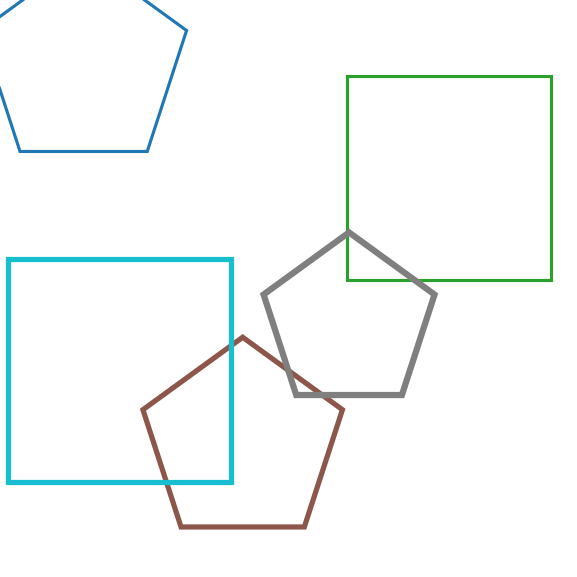[{"shape": "pentagon", "thickness": 1.5, "radius": 0.94, "center": [0.145, 0.888]}, {"shape": "square", "thickness": 1.5, "radius": 0.88, "center": [0.777, 0.691]}, {"shape": "pentagon", "thickness": 2.5, "radius": 0.91, "center": [0.42, 0.234]}, {"shape": "pentagon", "thickness": 3, "radius": 0.78, "center": [0.604, 0.441]}, {"shape": "square", "thickness": 2.5, "radius": 0.96, "center": [0.208, 0.357]}]